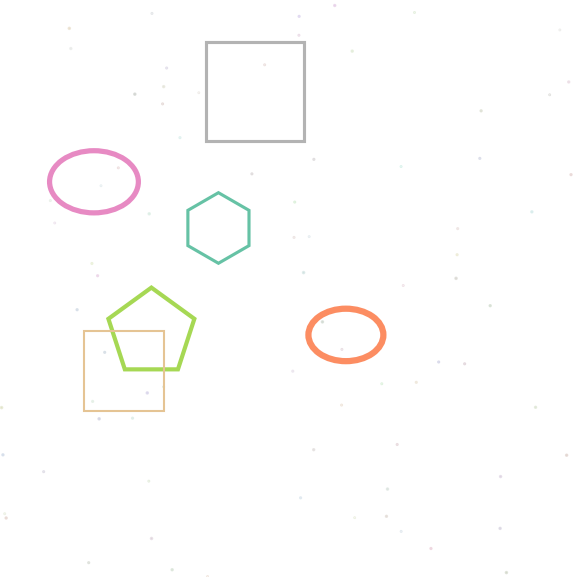[{"shape": "hexagon", "thickness": 1.5, "radius": 0.31, "center": [0.378, 0.604]}, {"shape": "oval", "thickness": 3, "radius": 0.32, "center": [0.599, 0.419]}, {"shape": "oval", "thickness": 2.5, "radius": 0.38, "center": [0.163, 0.684]}, {"shape": "pentagon", "thickness": 2, "radius": 0.39, "center": [0.262, 0.423]}, {"shape": "square", "thickness": 1, "radius": 0.35, "center": [0.214, 0.356]}, {"shape": "square", "thickness": 1.5, "radius": 0.43, "center": [0.441, 0.841]}]